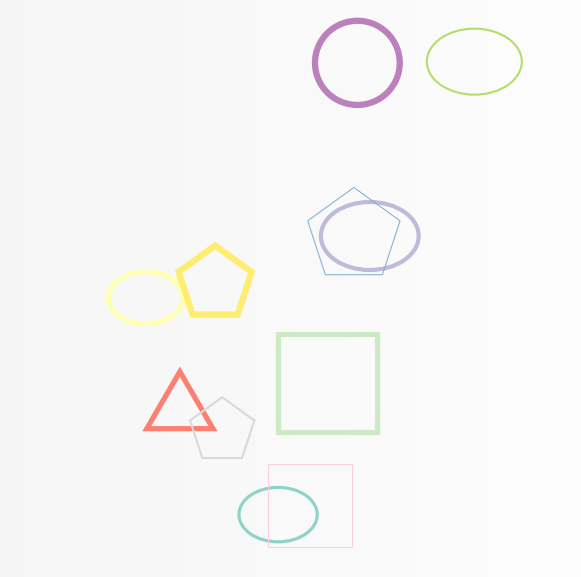[{"shape": "oval", "thickness": 1.5, "radius": 0.34, "center": [0.478, 0.108]}, {"shape": "oval", "thickness": 2.5, "radius": 0.32, "center": [0.251, 0.484]}, {"shape": "oval", "thickness": 2, "radius": 0.42, "center": [0.636, 0.59]}, {"shape": "triangle", "thickness": 2.5, "radius": 0.33, "center": [0.309, 0.29]}, {"shape": "pentagon", "thickness": 0.5, "radius": 0.42, "center": [0.609, 0.591]}, {"shape": "oval", "thickness": 1, "radius": 0.41, "center": [0.816, 0.892]}, {"shape": "square", "thickness": 0.5, "radius": 0.36, "center": [0.533, 0.124]}, {"shape": "pentagon", "thickness": 1, "radius": 0.29, "center": [0.382, 0.253]}, {"shape": "circle", "thickness": 3, "radius": 0.36, "center": [0.615, 0.89]}, {"shape": "square", "thickness": 2.5, "radius": 0.42, "center": [0.563, 0.336]}, {"shape": "pentagon", "thickness": 3, "radius": 0.33, "center": [0.37, 0.508]}]